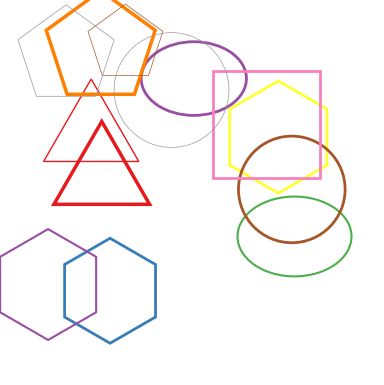[{"shape": "triangle", "thickness": 1, "radius": 0.71, "center": [0.237, 0.652]}, {"shape": "triangle", "thickness": 2.5, "radius": 0.72, "center": [0.264, 0.541]}, {"shape": "hexagon", "thickness": 2, "radius": 0.68, "center": [0.286, 0.245]}, {"shape": "oval", "thickness": 1.5, "radius": 0.74, "center": [0.765, 0.386]}, {"shape": "oval", "thickness": 2, "radius": 0.68, "center": [0.503, 0.796]}, {"shape": "hexagon", "thickness": 1.5, "radius": 0.72, "center": [0.125, 0.261]}, {"shape": "pentagon", "thickness": 2.5, "radius": 0.74, "center": [0.262, 0.875]}, {"shape": "hexagon", "thickness": 2, "radius": 0.73, "center": [0.723, 0.644]}, {"shape": "pentagon", "thickness": 0.5, "radius": 0.51, "center": [0.326, 0.887]}, {"shape": "circle", "thickness": 2, "radius": 0.69, "center": [0.758, 0.508]}, {"shape": "square", "thickness": 2, "radius": 0.69, "center": [0.691, 0.677]}, {"shape": "circle", "thickness": 0.5, "radius": 0.75, "center": [0.446, 0.766]}, {"shape": "pentagon", "thickness": 0.5, "radius": 0.66, "center": [0.172, 0.856]}]